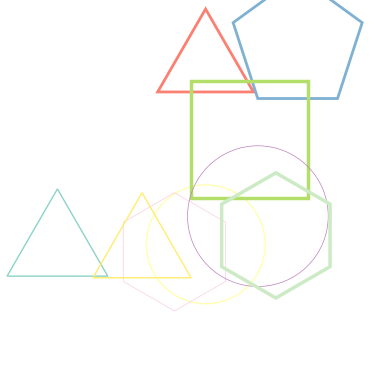[{"shape": "triangle", "thickness": 1, "radius": 0.76, "center": [0.149, 0.358]}, {"shape": "circle", "thickness": 1, "radius": 0.77, "center": [0.535, 0.365]}, {"shape": "triangle", "thickness": 2, "radius": 0.72, "center": [0.534, 0.833]}, {"shape": "pentagon", "thickness": 2, "radius": 0.88, "center": [0.773, 0.887]}, {"shape": "square", "thickness": 2.5, "radius": 0.76, "center": [0.647, 0.638]}, {"shape": "hexagon", "thickness": 0.5, "radius": 0.77, "center": [0.453, 0.346]}, {"shape": "circle", "thickness": 0.5, "radius": 0.91, "center": [0.67, 0.439]}, {"shape": "hexagon", "thickness": 2.5, "radius": 0.81, "center": [0.717, 0.389]}, {"shape": "triangle", "thickness": 1, "radius": 0.74, "center": [0.369, 0.352]}]